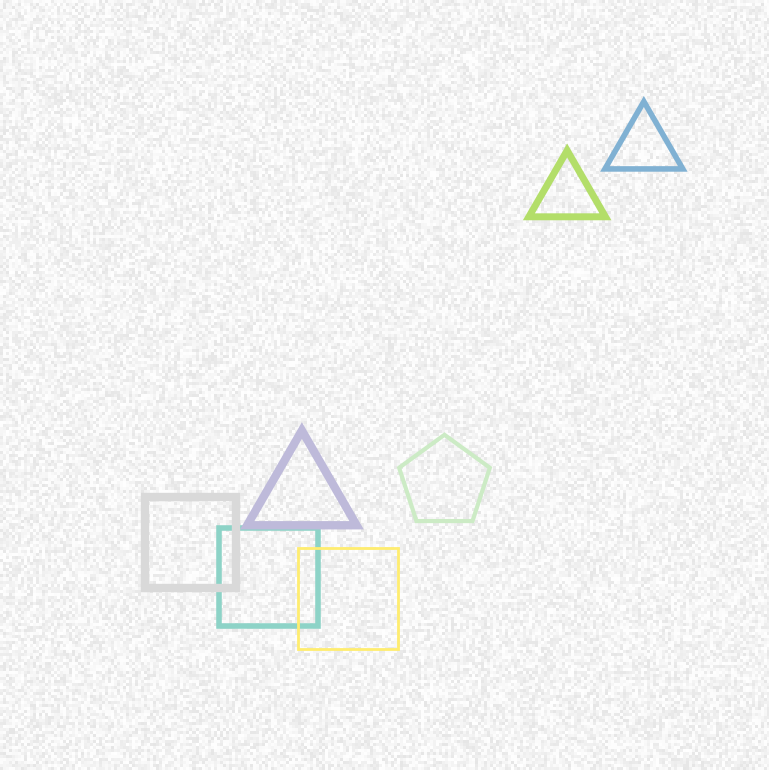[{"shape": "square", "thickness": 2, "radius": 0.32, "center": [0.349, 0.251]}, {"shape": "triangle", "thickness": 3, "radius": 0.41, "center": [0.392, 0.359]}, {"shape": "triangle", "thickness": 2, "radius": 0.29, "center": [0.836, 0.81]}, {"shape": "triangle", "thickness": 2.5, "radius": 0.29, "center": [0.737, 0.747]}, {"shape": "square", "thickness": 3, "radius": 0.3, "center": [0.247, 0.295]}, {"shape": "pentagon", "thickness": 1.5, "radius": 0.31, "center": [0.577, 0.373]}, {"shape": "square", "thickness": 1, "radius": 0.33, "center": [0.452, 0.223]}]